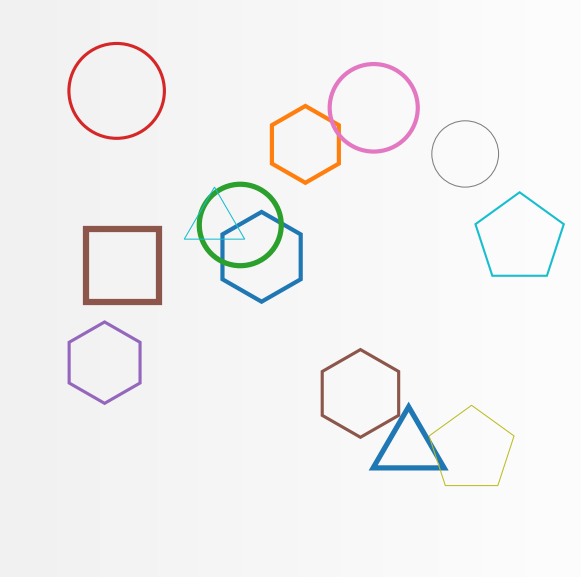[{"shape": "triangle", "thickness": 2.5, "radius": 0.35, "center": [0.703, 0.224]}, {"shape": "hexagon", "thickness": 2, "radius": 0.39, "center": [0.45, 0.554]}, {"shape": "hexagon", "thickness": 2, "radius": 0.33, "center": [0.525, 0.749]}, {"shape": "circle", "thickness": 2.5, "radius": 0.35, "center": [0.413, 0.61]}, {"shape": "circle", "thickness": 1.5, "radius": 0.41, "center": [0.201, 0.842]}, {"shape": "hexagon", "thickness": 1.5, "radius": 0.35, "center": [0.18, 0.371]}, {"shape": "square", "thickness": 3, "radius": 0.31, "center": [0.211, 0.54]}, {"shape": "hexagon", "thickness": 1.5, "radius": 0.38, "center": [0.62, 0.318]}, {"shape": "circle", "thickness": 2, "radius": 0.38, "center": [0.643, 0.812]}, {"shape": "circle", "thickness": 0.5, "radius": 0.29, "center": [0.8, 0.733]}, {"shape": "pentagon", "thickness": 0.5, "radius": 0.38, "center": [0.811, 0.22]}, {"shape": "pentagon", "thickness": 1, "radius": 0.4, "center": [0.894, 0.586]}, {"shape": "triangle", "thickness": 0.5, "radius": 0.3, "center": [0.369, 0.615]}]